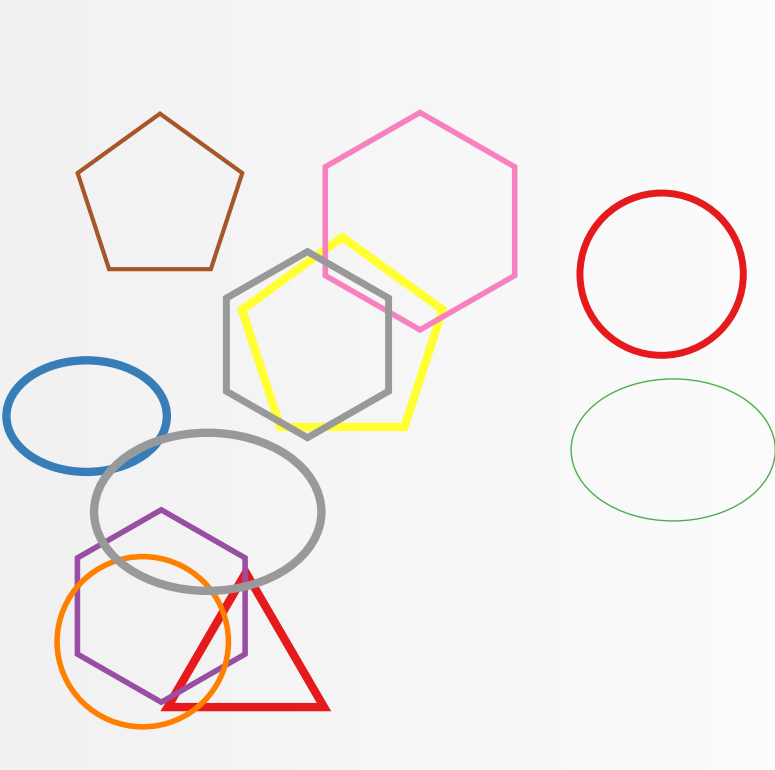[{"shape": "triangle", "thickness": 3, "radius": 0.58, "center": [0.317, 0.14]}, {"shape": "circle", "thickness": 2.5, "radius": 0.53, "center": [0.854, 0.644]}, {"shape": "oval", "thickness": 3, "radius": 0.52, "center": [0.112, 0.46]}, {"shape": "oval", "thickness": 0.5, "radius": 0.66, "center": [0.869, 0.416]}, {"shape": "hexagon", "thickness": 2, "radius": 0.62, "center": [0.208, 0.213]}, {"shape": "circle", "thickness": 2, "radius": 0.55, "center": [0.184, 0.167]}, {"shape": "pentagon", "thickness": 3, "radius": 0.68, "center": [0.442, 0.556]}, {"shape": "pentagon", "thickness": 1.5, "radius": 0.56, "center": [0.206, 0.741]}, {"shape": "hexagon", "thickness": 2, "radius": 0.71, "center": [0.542, 0.713]}, {"shape": "oval", "thickness": 3, "radius": 0.73, "center": [0.268, 0.335]}, {"shape": "hexagon", "thickness": 2.5, "radius": 0.6, "center": [0.397, 0.552]}]